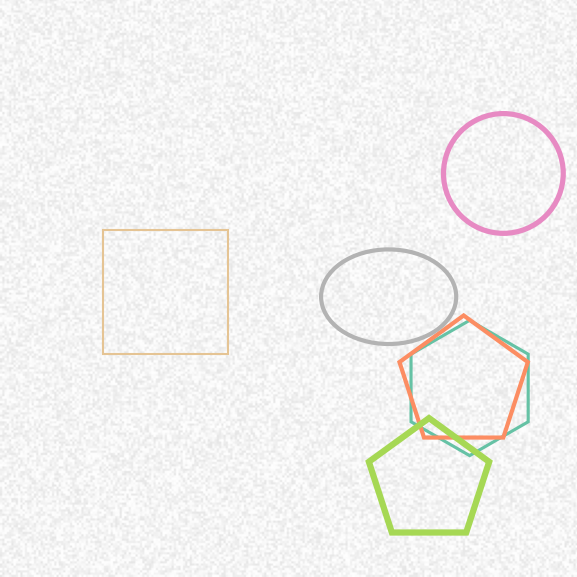[{"shape": "hexagon", "thickness": 1.5, "radius": 0.59, "center": [0.813, 0.327]}, {"shape": "pentagon", "thickness": 2, "radius": 0.58, "center": [0.803, 0.336]}, {"shape": "circle", "thickness": 2.5, "radius": 0.52, "center": [0.872, 0.699]}, {"shape": "pentagon", "thickness": 3, "radius": 0.55, "center": [0.743, 0.166]}, {"shape": "square", "thickness": 1, "radius": 0.54, "center": [0.287, 0.494]}, {"shape": "oval", "thickness": 2, "radius": 0.59, "center": [0.673, 0.485]}]